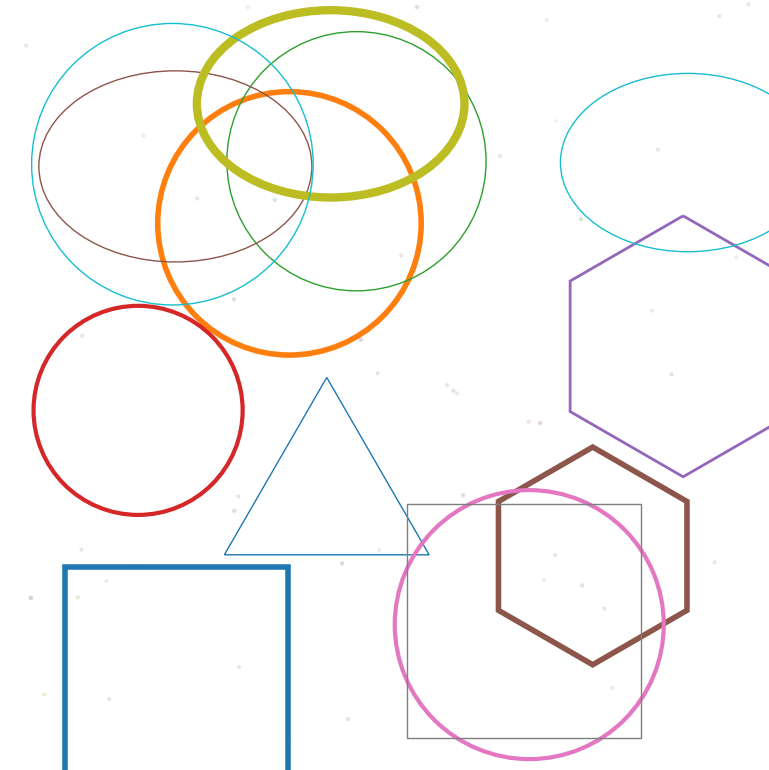[{"shape": "triangle", "thickness": 0.5, "radius": 0.77, "center": [0.424, 0.356]}, {"shape": "square", "thickness": 2, "radius": 0.72, "center": [0.23, 0.119]}, {"shape": "circle", "thickness": 2, "radius": 0.86, "center": [0.376, 0.71]}, {"shape": "circle", "thickness": 0.5, "radius": 0.84, "center": [0.463, 0.791]}, {"shape": "circle", "thickness": 1.5, "radius": 0.68, "center": [0.179, 0.467]}, {"shape": "hexagon", "thickness": 1, "radius": 0.85, "center": [0.887, 0.55]}, {"shape": "oval", "thickness": 0.5, "radius": 0.89, "center": [0.228, 0.784]}, {"shape": "hexagon", "thickness": 2, "radius": 0.71, "center": [0.77, 0.278]}, {"shape": "circle", "thickness": 1.5, "radius": 0.87, "center": [0.687, 0.189]}, {"shape": "square", "thickness": 0.5, "radius": 0.76, "center": [0.681, 0.194]}, {"shape": "oval", "thickness": 3, "radius": 0.87, "center": [0.429, 0.865]}, {"shape": "circle", "thickness": 0.5, "radius": 0.91, "center": [0.224, 0.787]}, {"shape": "oval", "thickness": 0.5, "radius": 0.83, "center": [0.893, 0.789]}]